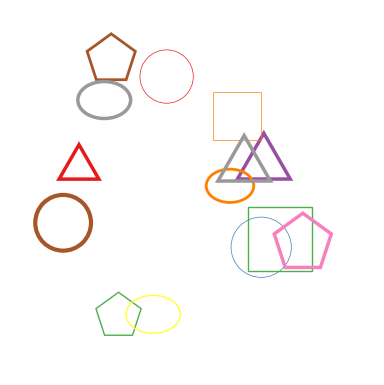[{"shape": "circle", "thickness": 0.5, "radius": 0.35, "center": [0.433, 0.801]}, {"shape": "triangle", "thickness": 2.5, "radius": 0.3, "center": [0.205, 0.565]}, {"shape": "circle", "thickness": 0.5, "radius": 0.39, "center": [0.678, 0.358]}, {"shape": "square", "thickness": 1, "radius": 0.42, "center": [0.726, 0.38]}, {"shape": "pentagon", "thickness": 1, "radius": 0.31, "center": [0.308, 0.179]}, {"shape": "triangle", "thickness": 2.5, "radius": 0.4, "center": [0.685, 0.575]}, {"shape": "oval", "thickness": 2, "radius": 0.31, "center": [0.597, 0.517]}, {"shape": "square", "thickness": 0.5, "radius": 0.31, "center": [0.615, 0.698]}, {"shape": "oval", "thickness": 1, "radius": 0.35, "center": [0.398, 0.184]}, {"shape": "pentagon", "thickness": 2, "radius": 0.33, "center": [0.289, 0.846]}, {"shape": "circle", "thickness": 3, "radius": 0.36, "center": [0.164, 0.421]}, {"shape": "pentagon", "thickness": 2.5, "radius": 0.39, "center": [0.786, 0.368]}, {"shape": "triangle", "thickness": 2.5, "radius": 0.39, "center": [0.634, 0.569]}, {"shape": "oval", "thickness": 2.5, "radius": 0.34, "center": [0.271, 0.74]}]